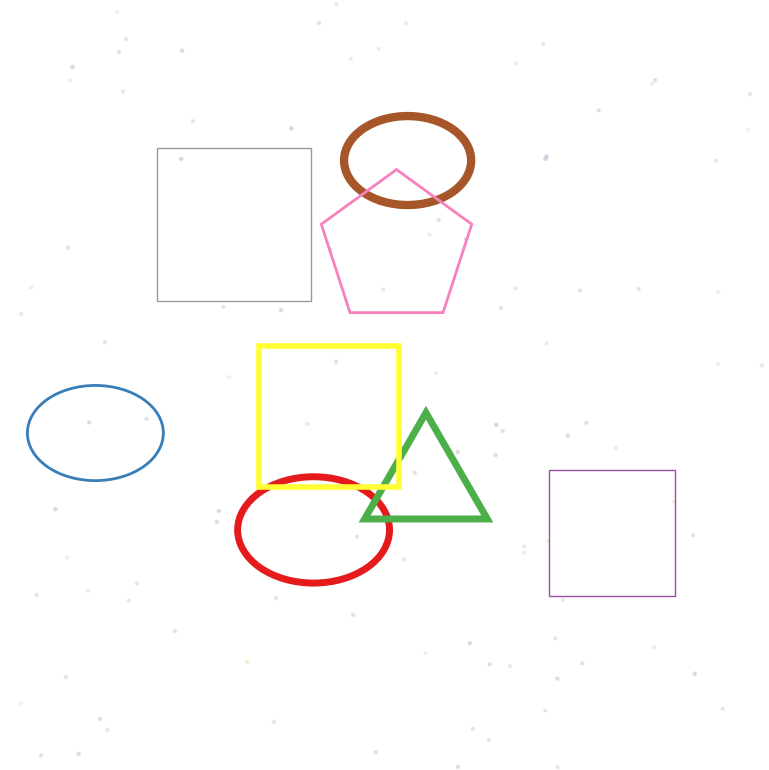[{"shape": "oval", "thickness": 2.5, "radius": 0.49, "center": [0.407, 0.312]}, {"shape": "oval", "thickness": 1, "radius": 0.44, "center": [0.124, 0.438]}, {"shape": "triangle", "thickness": 2.5, "radius": 0.46, "center": [0.553, 0.372]}, {"shape": "square", "thickness": 0.5, "radius": 0.41, "center": [0.795, 0.307]}, {"shape": "square", "thickness": 2, "radius": 0.46, "center": [0.427, 0.459]}, {"shape": "oval", "thickness": 3, "radius": 0.41, "center": [0.529, 0.792]}, {"shape": "pentagon", "thickness": 1, "radius": 0.51, "center": [0.515, 0.677]}, {"shape": "square", "thickness": 0.5, "radius": 0.5, "center": [0.304, 0.708]}]